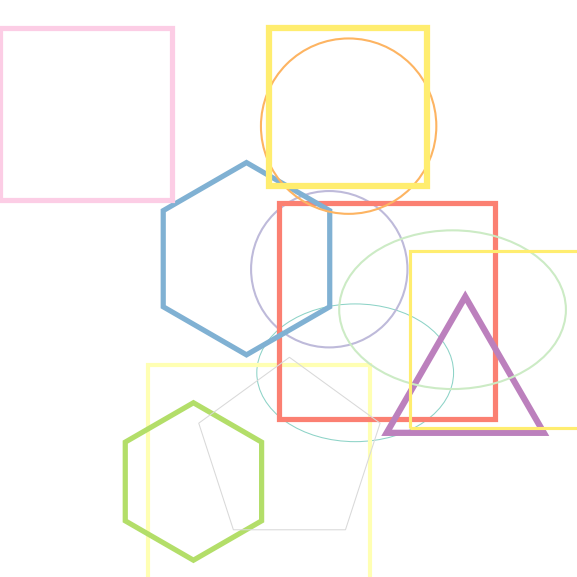[{"shape": "oval", "thickness": 0.5, "radius": 0.85, "center": [0.615, 0.354]}, {"shape": "square", "thickness": 2, "radius": 0.96, "center": [0.448, 0.175]}, {"shape": "circle", "thickness": 1, "radius": 0.68, "center": [0.57, 0.533]}, {"shape": "square", "thickness": 2.5, "radius": 0.93, "center": [0.67, 0.46]}, {"shape": "hexagon", "thickness": 2.5, "radius": 0.83, "center": [0.427, 0.551]}, {"shape": "circle", "thickness": 1, "radius": 0.76, "center": [0.604, 0.781]}, {"shape": "hexagon", "thickness": 2.5, "radius": 0.68, "center": [0.335, 0.165]}, {"shape": "square", "thickness": 2.5, "radius": 0.74, "center": [0.149, 0.802]}, {"shape": "pentagon", "thickness": 0.5, "radius": 0.83, "center": [0.501, 0.215]}, {"shape": "triangle", "thickness": 3, "radius": 0.79, "center": [0.806, 0.328]}, {"shape": "oval", "thickness": 1, "radius": 0.98, "center": [0.784, 0.463]}, {"shape": "square", "thickness": 1.5, "radius": 0.77, "center": [0.863, 0.411]}, {"shape": "square", "thickness": 3, "radius": 0.68, "center": [0.603, 0.813]}]